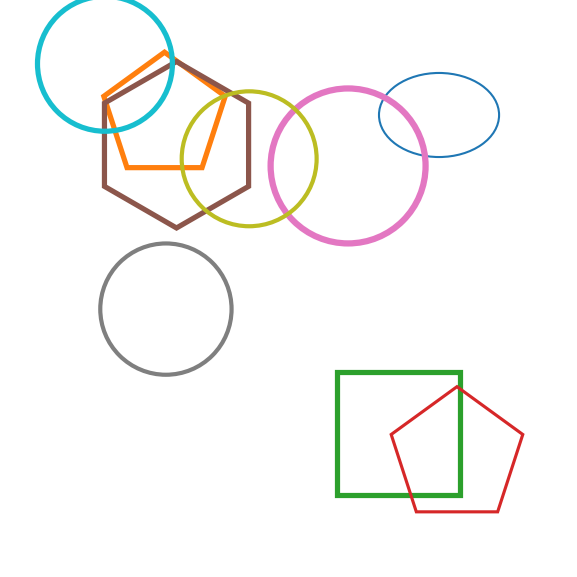[{"shape": "oval", "thickness": 1, "radius": 0.52, "center": [0.76, 0.8]}, {"shape": "pentagon", "thickness": 2.5, "radius": 0.55, "center": [0.285, 0.798]}, {"shape": "square", "thickness": 2.5, "radius": 0.53, "center": [0.69, 0.248]}, {"shape": "pentagon", "thickness": 1.5, "radius": 0.6, "center": [0.791, 0.21]}, {"shape": "hexagon", "thickness": 2.5, "radius": 0.72, "center": [0.306, 0.748]}, {"shape": "circle", "thickness": 3, "radius": 0.67, "center": [0.603, 0.712]}, {"shape": "circle", "thickness": 2, "radius": 0.57, "center": [0.287, 0.464]}, {"shape": "circle", "thickness": 2, "radius": 0.58, "center": [0.431, 0.724]}, {"shape": "circle", "thickness": 2.5, "radius": 0.58, "center": [0.182, 0.889]}]